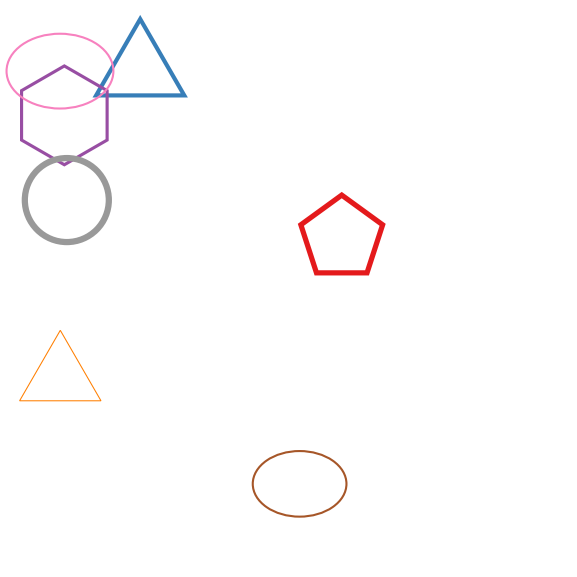[{"shape": "pentagon", "thickness": 2.5, "radius": 0.37, "center": [0.592, 0.587]}, {"shape": "triangle", "thickness": 2, "radius": 0.44, "center": [0.243, 0.878]}, {"shape": "hexagon", "thickness": 1.5, "radius": 0.43, "center": [0.111, 0.799]}, {"shape": "triangle", "thickness": 0.5, "radius": 0.41, "center": [0.104, 0.346]}, {"shape": "oval", "thickness": 1, "radius": 0.41, "center": [0.519, 0.161]}, {"shape": "oval", "thickness": 1, "radius": 0.46, "center": [0.104, 0.876]}, {"shape": "circle", "thickness": 3, "radius": 0.36, "center": [0.116, 0.653]}]